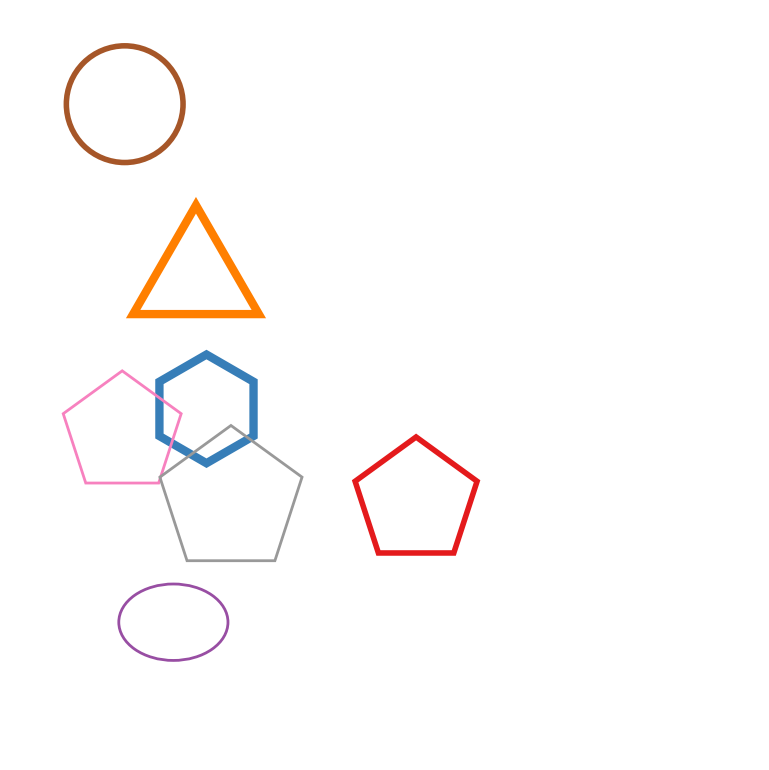[{"shape": "pentagon", "thickness": 2, "radius": 0.42, "center": [0.54, 0.349]}, {"shape": "hexagon", "thickness": 3, "radius": 0.35, "center": [0.268, 0.469]}, {"shape": "oval", "thickness": 1, "radius": 0.35, "center": [0.225, 0.192]}, {"shape": "triangle", "thickness": 3, "radius": 0.47, "center": [0.255, 0.639]}, {"shape": "circle", "thickness": 2, "radius": 0.38, "center": [0.162, 0.865]}, {"shape": "pentagon", "thickness": 1, "radius": 0.4, "center": [0.159, 0.438]}, {"shape": "pentagon", "thickness": 1, "radius": 0.49, "center": [0.3, 0.35]}]